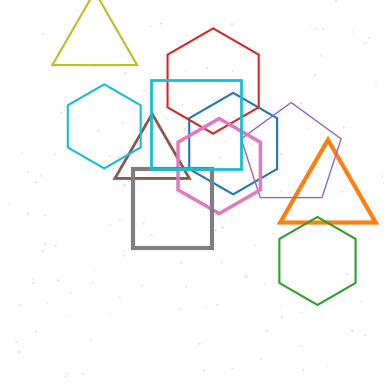[{"shape": "hexagon", "thickness": 1.5, "radius": 0.66, "center": [0.606, 0.627]}, {"shape": "triangle", "thickness": 3, "radius": 0.72, "center": [0.852, 0.494]}, {"shape": "hexagon", "thickness": 1.5, "radius": 0.57, "center": [0.825, 0.322]}, {"shape": "hexagon", "thickness": 1.5, "radius": 0.68, "center": [0.554, 0.79]}, {"shape": "pentagon", "thickness": 1, "radius": 0.68, "center": [0.756, 0.597]}, {"shape": "triangle", "thickness": 2, "radius": 0.56, "center": [0.395, 0.592]}, {"shape": "hexagon", "thickness": 2.5, "radius": 0.62, "center": [0.569, 0.569]}, {"shape": "square", "thickness": 3, "radius": 0.52, "center": [0.449, 0.459]}, {"shape": "triangle", "thickness": 1.5, "radius": 0.64, "center": [0.246, 0.895]}, {"shape": "square", "thickness": 2, "radius": 0.58, "center": [0.509, 0.676]}, {"shape": "hexagon", "thickness": 1.5, "radius": 0.55, "center": [0.271, 0.672]}]